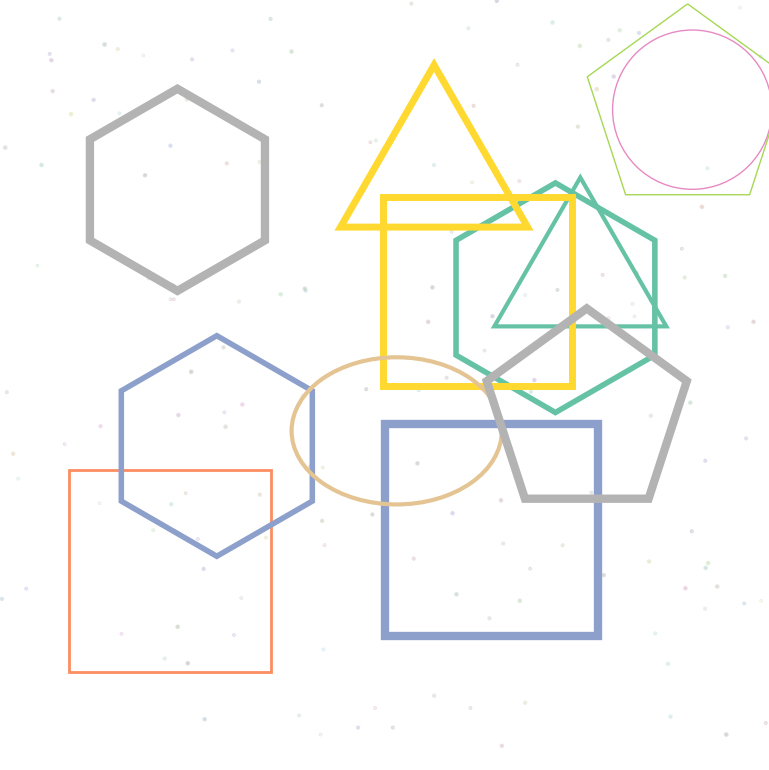[{"shape": "triangle", "thickness": 1.5, "radius": 0.64, "center": [0.754, 0.641]}, {"shape": "hexagon", "thickness": 2, "radius": 0.75, "center": [0.721, 0.613]}, {"shape": "square", "thickness": 1, "radius": 0.66, "center": [0.221, 0.259]}, {"shape": "hexagon", "thickness": 2, "radius": 0.72, "center": [0.282, 0.421]}, {"shape": "square", "thickness": 3, "radius": 0.69, "center": [0.639, 0.312]}, {"shape": "circle", "thickness": 0.5, "radius": 0.52, "center": [0.899, 0.858]}, {"shape": "pentagon", "thickness": 0.5, "radius": 0.69, "center": [0.893, 0.858]}, {"shape": "triangle", "thickness": 2.5, "radius": 0.7, "center": [0.564, 0.775]}, {"shape": "square", "thickness": 2.5, "radius": 0.61, "center": [0.62, 0.621]}, {"shape": "oval", "thickness": 1.5, "radius": 0.68, "center": [0.515, 0.44]}, {"shape": "pentagon", "thickness": 3, "radius": 0.68, "center": [0.762, 0.463]}, {"shape": "hexagon", "thickness": 3, "radius": 0.66, "center": [0.23, 0.753]}]